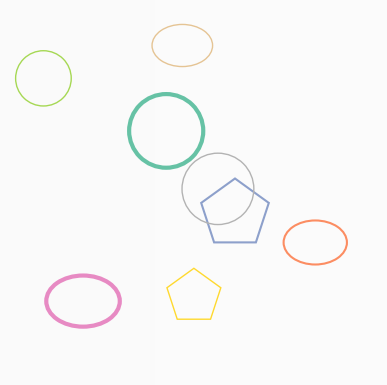[{"shape": "circle", "thickness": 3, "radius": 0.48, "center": [0.429, 0.66]}, {"shape": "oval", "thickness": 1.5, "radius": 0.41, "center": [0.814, 0.37]}, {"shape": "pentagon", "thickness": 1.5, "radius": 0.46, "center": [0.606, 0.445]}, {"shape": "oval", "thickness": 3, "radius": 0.47, "center": [0.214, 0.218]}, {"shape": "circle", "thickness": 1, "radius": 0.36, "center": [0.112, 0.796]}, {"shape": "pentagon", "thickness": 1, "radius": 0.37, "center": [0.5, 0.23]}, {"shape": "oval", "thickness": 1, "radius": 0.39, "center": [0.47, 0.882]}, {"shape": "circle", "thickness": 1, "radius": 0.46, "center": [0.562, 0.509]}]